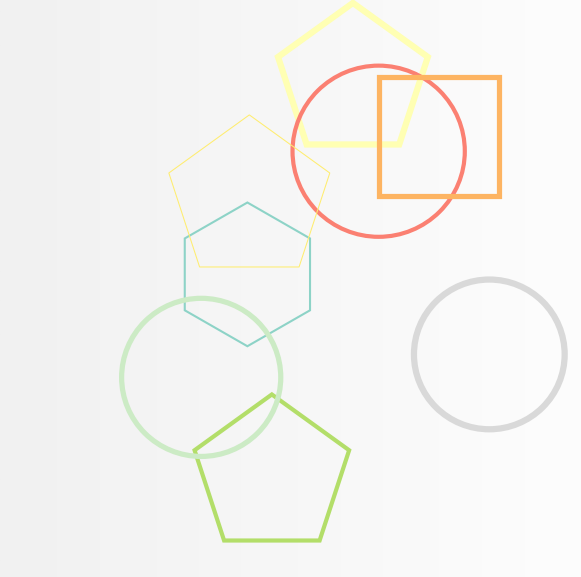[{"shape": "hexagon", "thickness": 1, "radius": 0.62, "center": [0.426, 0.524]}, {"shape": "pentagon", "thickness": 3, "radius": 0.68, "center": [0.607, 0.859]}, {"shape": "circle", "thickness": 2, "radius": 0.74, "center": [0.651, 0.737]}, {"shape": "square", "thickness": 2.5, "radius": 0.52, "center": [0.756, 0.763]}, {"shape": "pentagon", "thickness": 2, "radius": 0.7, "center": [0.468, 0.176]}, {"shape": "circle", "thickness": 3, "radius": 0.65, "center": [0.842, 0.385]}, {"shape": "circle", "thickness": 2.5, "radius": 0.68, "center": [0.346, 0.346]}, {"shape": "pentagon", "thickness": 0.5, "radius": 0.73, "center": [0.429, 0.655]}]